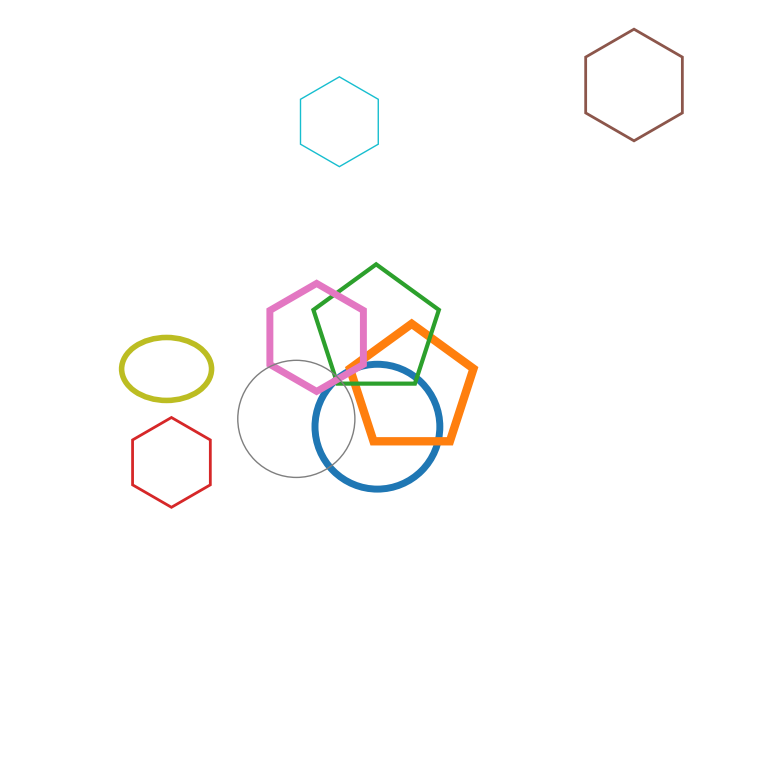[{"shape": "circle", "thickness": 2.5, "radius": 0.41, "center": [0.49, 0.446]}, {"shape": "pentagon", "thickness": 3, "radius": 0.42, "center": [0.535, 0.495]}, {"shape": "pentagon", "thickness": 1.5, "radius": 0.43, "center": [0.489, 0.571]}, {"shape": "hexagon", "thickness": 1, "radius": 0.29, "center": [0.223, 0.399]}, {"shape": "hexagon", "thickness": 1, "radius": 0.36, "center": [0.823, 0.89]}, {"shape": "hexagon", "thickness": 2.5, "radius": 0.35, "center": [0.411, 0.562]}, {"shape": "circle", "thickness": 0.5, "radius": 0.38, "center": [0.385, 0.456]}, {"shape": "oval", "thickness": 2, "radius": 0.29, "center": [0.216, 0.521]}, {"shape": "hexagon", "thickness": 0.5, "radius": 0.29, "center": [0.441, 0.842]}]